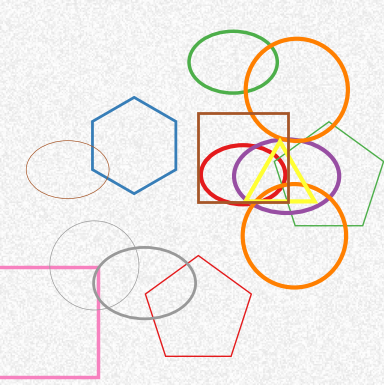[{"shape": "oval", "thickness": 3, "radius": 0.55, "center": [0.631, 0.546]}, {"shape": "pentagon", "thickness": 1, "radius": 0.72, "center": [0.515, 0.192]}, {"shape": "hexagon", "thickness": 2, "radius": 0.63, "center": [0.348, 0.622]}, {"shape": "oval", "thickness": 2.5, "radius": 0.57, "center": [0.606, 0.839]}, {"shape": "pentagon", "thickness": 1, "radius": 0.75, "center": [0.854, 0.534]}, {"shape": "oval", "thickness": 3, "radius": 0.68, "center": [0.744, 0.542]}, {"shape": "circle", "thickness": 3, "radius": 0.67, "center": [0.765, 0.388]}, {"shape": "circle", "thickness": 3, "radius": 0.66, "center": [0.771, 0.767]}, {"shape": "triangle", "thickness": 3, "radius": 0.52, "center": [0.727, 0.529]}, {"shape": "square", "thickness": 2, "radius": 0.58, "center": [0.631, 0.591]}, {"shape": "oval", "thickness": 0.5, "radius": 0.54, "center": [0.176, 0.559]}, {"shape": "square", "thickness": 2.5, "radius": 0.71, "center": [0.112, 0.163]}, {"shape": "circle", "thickness": 0.5, "radius": 0.58, "center": [0.245, 0.311]}, {"shape": "oval", "thickness": 2, "radius": 0.66, "center": [0.376, 0.265]}]